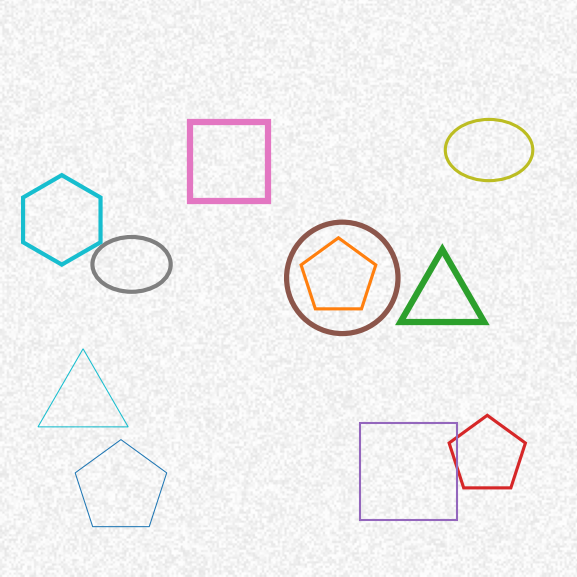[{"shape": "pentagon", "thickness": 0.5, "radius": 0.42, "center": [0.209, 0.155]}, {"shape": "pentagon", "thickness": 1.5, "radius": 0.34, "center": [0.586, 0.519]}, {"shape": "triangle", "thickness": 3, "radius": 0.42, "center": [0.766, 0.483]}, {"shape": "pentagon", "thickness": 1.5, "radius": 0.35, "center": [0.844, 0.211]}, {"shape": "square", "thickness": 1, "radius": 0.42, "center": [0.708, 0.183]}, {"shape": "circle", "thickness": 2.5, "radius": 0.48, "center": [0.593, 0.518]}, {"shape": "square", "thickness": 3, "radius": 0.34, "center": [0.397, 0.72]}, {"shape": "oval", "thickness": 2, "radius": 0.34, "center": [0.228, 0.541]}, {"shape": "oval", "thickness": 1.5, "radius": 0.38, "center": [0.847, 0.739]}, {"shape": "hexagon", "thickness": 2, "radius": 0.39, "center": [0.107, 0.618]}, {"shape": "triangle", "thickness": 0.5, "radius": 0.45, "center": [0.144, 0.305]}]